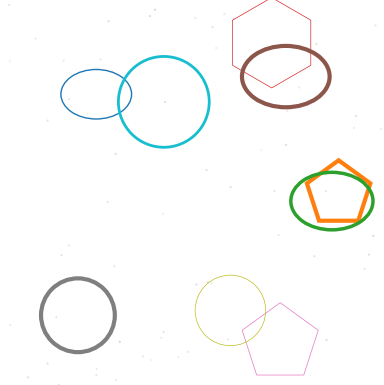[{"shape": "oval", "thickness": 1, "radius": 0.46, "center": [0.25, 0.755]}, {"shape": "pentagon", "thickness": 3, "radius": 0.43, "center": [0.88, 0.497]}, {"shape": "oval", "thickness": 2.5, "radius": 0.53, "center": [0.862, 0.478]}, {"shape": "hexagon", "thickness": 0.5, "radius": 0.59, "center": [0.706, 0.889]}, {"shape": "oval", "thickness": 3, "radius": 0.57, "center": [0.742, 0.801]}, {"shape": "pentagon", "thickness": 0.5, "radius": 0.52, "center": [0.728, 0.11]}, {"shape": "circle", "thickness": 3, "radius": 0.48, "center": [0.202, 0.181]}, {"shape": "circle", "thickness": 0.5, "radius": 0.46, "center": [0.598, 0.194]}, {"shape": "circle", "thickness": 2, "radius": 0.59, "center": [0.425, 0.735]}]